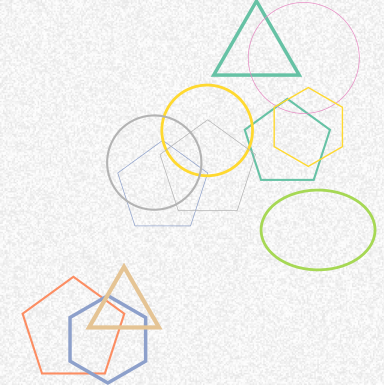[{"shape": "pentagon", "thickness": 1.5, "radius": 0.58, "center": [0.746, 0.627]}, {"shape": "triangle", "thickness": 2.5, "radius": 0.64, "center": [0.666, 0.869]}, {"shape": "pentagon", "thickness": 1.5, "radius": 0.69, "center": [0.191, 0.142]}, {"shape": "pentagon", "thickness": 0.5, "radius": 0.61, "center": [0.423, 0.513]}, {"shape": "hexagon", "thickness": 2.5, "radius": 0.57, "center": [0.28, 0.119]}, {"shape": "circle", "thickness": 0.5, "radius": 0.72, "center": [0.789, 0.849]}, {"shape": "oval", "thickness": 2, "radius": 0.74, "center": [0.826, 0.403]}, {"shape": "hexagon", "thickness": 1, "radius": 0.51, "center": [0.801, 0.67]}, {"shape": "circle", "thickness": 2, "radius": 0.59, "center": [0.538, 0.661]}, {"shape": "triangle", "thickness": 3, "radius": 0.52, "center": [0.322, 0.202]}, {"shape": "circle", "thickness": 1.5, "radius": 0.61, "center": [0.401, 0.578]}, {"shape": "pentagon", "thickness": 0.5, "radius": 0.65, "center": [0.54, 0.559]}]